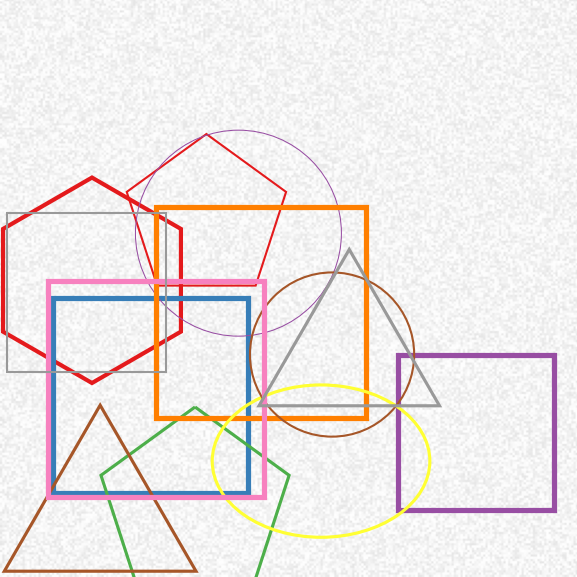[{"shape": "hexagon", "thickness": 2, "radius": 0.89, "center": [0.159, 0.514]}, {"shape": "pentagon", "thickness": 1, "radius": 0.73, "center": [0.357, 0.622]}, {"shape": "square", "thickness": 2.5, "radius": 0.84, "center": [0.261, 0.314]}, {"shape": "pentagon", "thickness": 1.5, "radius": 0.86, "center": [0.338, 0.123]}, {"shape": "circle", "thickness": 0.5, "radius": 0.89, "center": [0.413, 0.595]}, {"shape": "square", "thickness": 2.5, "radius": 0.67, "center": [0.824, 0.25]}, {"shape": "square", "thickness": 2.5, "radius": 0.91, "center": [0.452, 0.458]}, {"shape": "oval", "thickness": 1.5, "radius": 0.94, "center": [0.556, 0.201]}, {"shape": "circle", "thickness": 1, "radius": 0.71, "center": [0.575, 0.385]}, {"shape": "triangle", "thickness": 1.5, "radius": 0.96, "center": [0.173, 0.106]}, {"shape": "square", "thickness": 2.5, "radius": 0.93, "center": [0.27, 0.325]}, {"shape": "square", "thickness": 1, "radius": 0.69, "center": [0.149, 0.493]}, {"shape": "triangle", "thickness": 1.5, "radius": 0.9, "center": [0.605, 0.387]}]